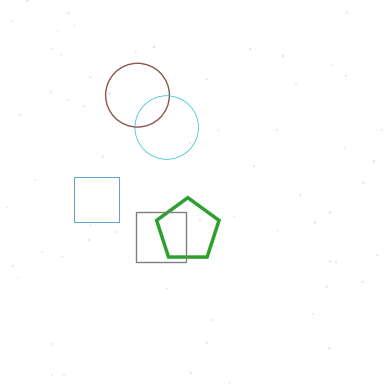[{"shape": "square", "thickness": 0.5, "radius": 0.29, "center": [0.25, 0.482]}, {"shape": "pentagon", "thickness": 2.5, "radius": 0.43, "center": [0.488, 0.401]}, {"shape": "circle", "thickness": 1, "radius": 0.41, "center": [0.357, 0.753]}, {"shape": "square", "thickness": 1, "radius": 0.32, "center": [0.419, 0.385]}, {"shape": "circle", "thickness": 0.5, "radius": 0.41, "center": [0.433, 0.669]}]